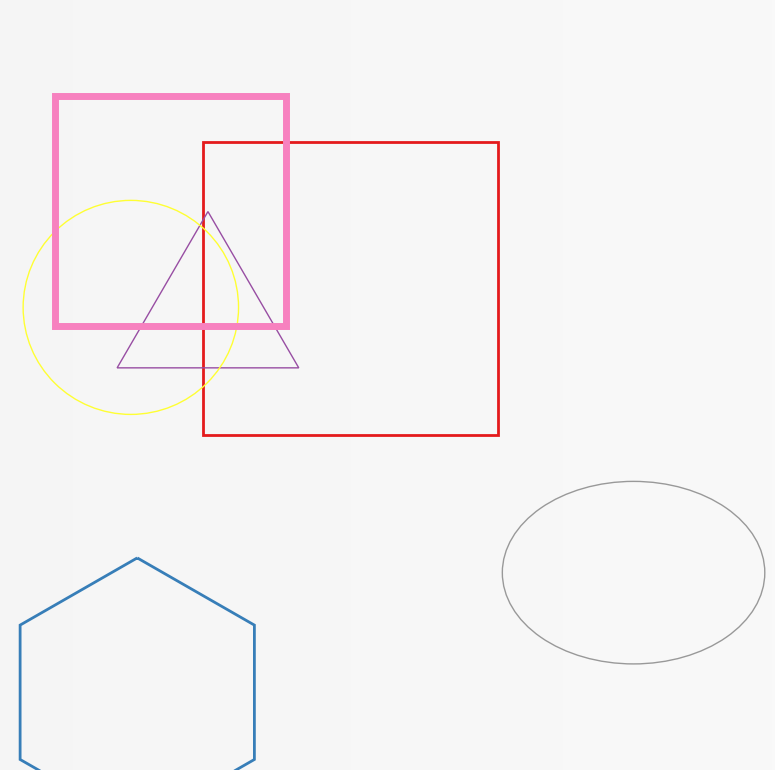[{"shape": "square", "thickness": 1, "radius": 0.95, "center": [0.452, 0.625]}, {"shape": "hexagon", "thickness": 1, "radius": 0.87, "center": [0.177, 0.101]}, {"shape": "triangle", "thickness": 0.5, "radius": 0.68, "center": [0.268, 0.59]}, {"shape": "circle", "thickness": 0.5, "radius": 0.69, "center": [0.169, 0.601]}, {"shape": "square", "thickness": 2.5, "radius": 0.75, "center": [0.22, 0.726]}, {"shape": "oval", "thickness": 0.5, "radius": 0.85, "center": [0.817, 0.256]}]